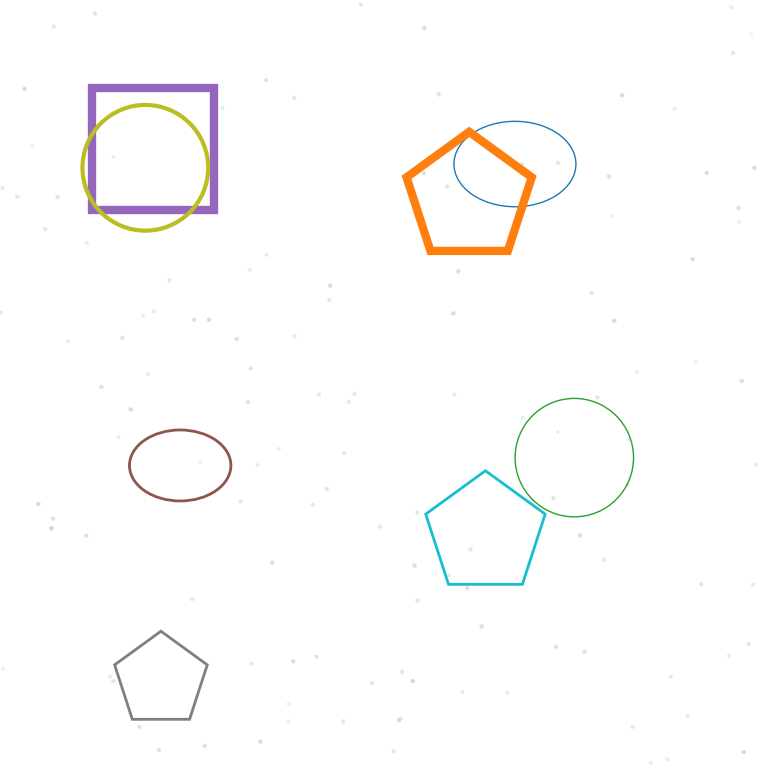[{"shape": "oval", "thickness": 0.5, "radius": 0.4, "center": [0.669, 0.787]}, {"shape": "pentagon", "thickness": 3, "radius": 0.43, "center": [0.609, 0.743]}, {"shape": "circle", "thickness": 0.5, "radius": 0.38, "center": [0.746, 0.406]}, {"shape": "square", "thickness": 3, "radius": 0.4, "center": [0.199, 0.806]}, {"shape": "oval", "thickness": 1, "radius": 0.33, "center": [0.234, 0.395]}, {"shape": "pentagon", "thickness": 1, "radius": 0.32, "center": [0.209, 0.117]}, {"shape": "circle", "thickness": 1.5, "radius": 0.41, "center": [0.189, 0.782]}, {"shape": "pentagon", "thickness": 1, "radius": 0.41, "center": [0.63, 0.307]}]